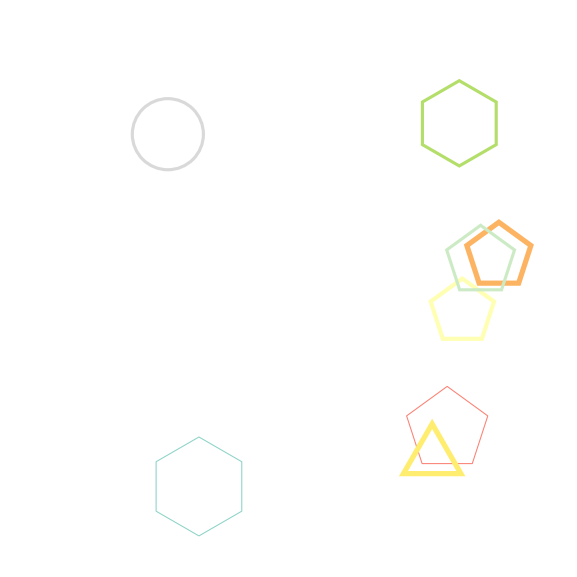[{"shape": "hexagon", "thickness": 0.5, "radius": 0.43, "center": [0.344, 0.157]}, {"shape": "pentagon", "thickness": 2, "radius": 0.29, "center": [0.801, 0.459]}, {"shape": "pentagon", "thickness": 0.5, "radius": 0.37, "center": [0.774, 0.256]}, {"shape": "pentagon", "thickness": 2.5, "radius": 0.29, "center": [0.864, 0.556]}, {"shape": "hexagon", "thickness": 1.5, "radius": 0.37, "center": [0.795, 0.786]}, {"shape": "circle", "thickness": 1.5, "radius": 0.31, "center": [0.291, 0.767]}, {"shape": "pentagon", "thickness": 1.5, "radius": 0.31, "center": [0.832, 0.547]}, {"shape": "triangle", "thickness": 2.5, "radius": 0.29, "center": [0.748, 0.208]}]